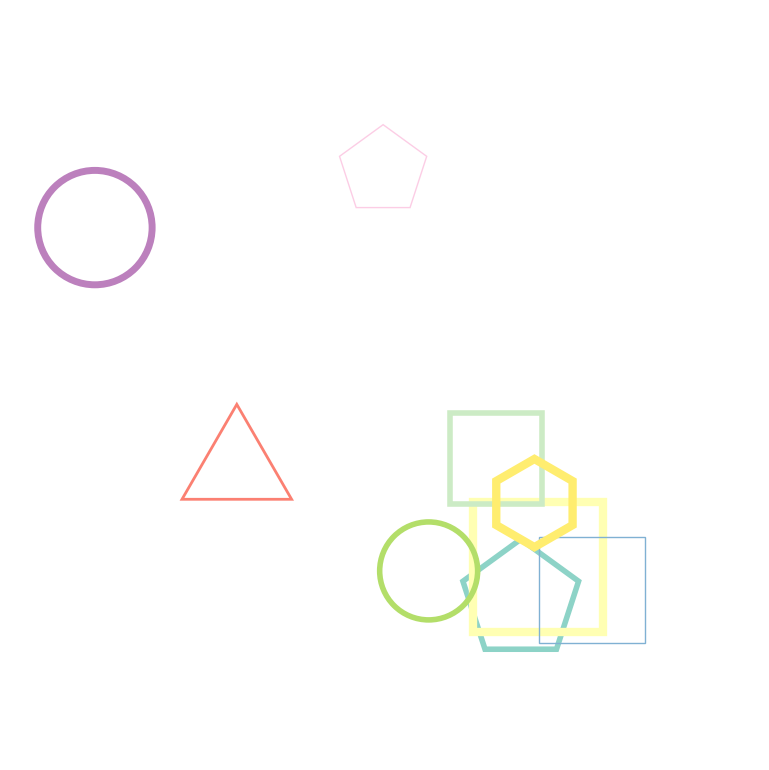[{"shape": "pentagon", "thickness": 2, "radius": 0.39, "center": [0.676, 0.221]}, {"shape": "square", "thickness": 3, "radius": 0.42, "center": [0.699, 0.263]}, {"shape": "triangle", "thickness": 1, "radius": 0.41, "center": [0.308, 0.393]}, {"shape": "square", "thickness": 0.5, "radius": 0.34, "center": [0.769, 0.233]}, {"shape": "circle", "thickness": 2, "radius": 0.32, "center": [0.557, 0.259]}, {"shape": "pentagon", "thickness": 0.5, "radius": 0.3, "center": [0.498, 0.779]}, {"shape": "circle", "thickness": 2.5, "radius": 0.37, "center": [0.123, 0.704]}, {"shape": "square", "thickness": 2, "radius": 0.3, "center": [0.644, 0.405]}, {"shape": "hexagon", "thickness": 3, "radius": 0.29, "center": [0.694, 0.347]}]